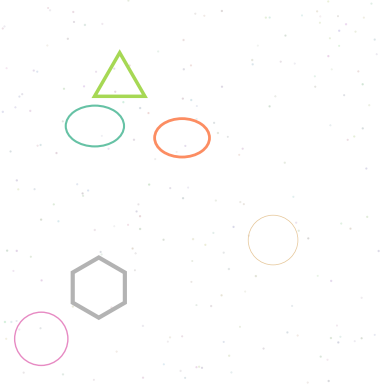[{"shape": "oval", "thickness": 1.5, "radius": 0.38, "center": [0.246, 0.673]}, {"shape": "oval", "thickness": 2, "radius": 0.36, "center": [0.473, 0.642]}, {"shape": "circle", "thickness": 1, "radius": 0.35, "center": [0.107, 0.12]}, {"shape": "triangle", "thickness": 2.5, "radius": 0.38, "center": [0.311, 0.788]}, {"shape": "circle", "thickness": 0.5, "radius": 0.32, "center": [0.709, 0.377]}, {"shape": "hexagon", "thickness": 3, "radius": 0.39, "center": [0.257, 0.253]}]